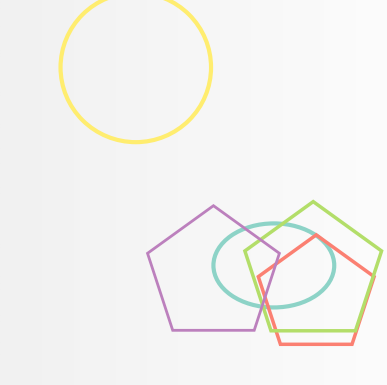[{"shape": "oval", "thickness": 3, "radius": 0.78, "center": [0.707, 0.311]}, {"shape": "pentagon", "thickness": 2.5, "radius": 0.79, "center": [0.816, 0.233]}, {"shape": "pentagon", "thickness": 2.5, "radius": 0.93, "center": [0.808, 0.291]}, {"shape": "pentagon", "thickness": 2, "radius": 0.89, "center": [0.551, 0.287]}, {"shape": "circle", "thickness": 3, "radius": 0.97, "center": [0.35, 0.825]}]